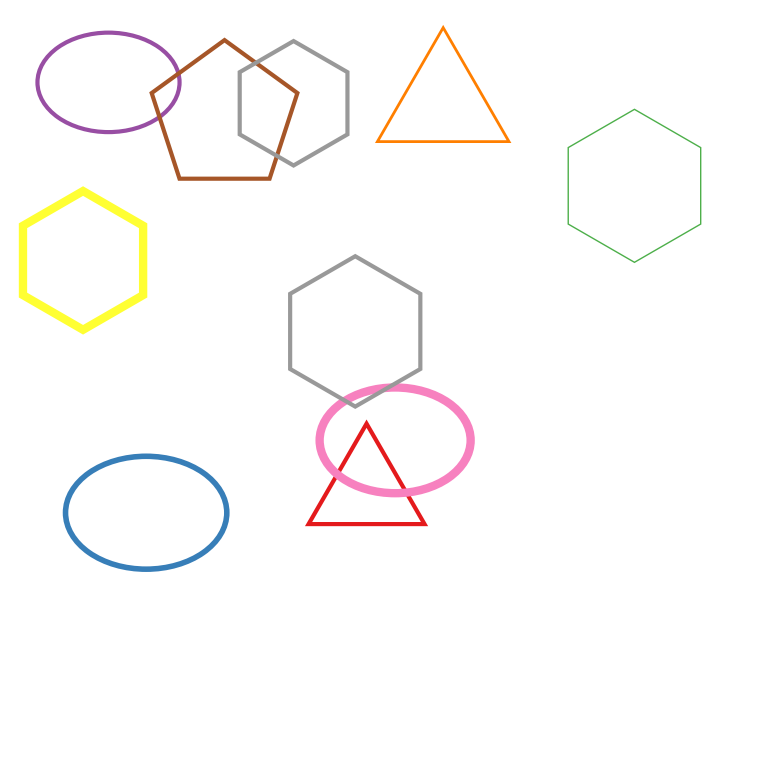[{"shape": "triangle", "thickness": 1.5, "radius": 0.43, "center": [0.476, 0.363]}, {"shape": "oval", "thickness": 2, "radius": 0.52, "center": [0.19, 0.334]}, {"shape": "hexagon", "thickness": 0.5, "radius": 0.5, "center": [0.824, 0.759]}, {"shape": "oval", "thickness": 1.5, "radius": 0.46, "center": [0.141, 0.893]}, {"shape": "triangle", "thickness": 1, "radius": 0.49, "center": [0.576, 0.865]}, {"shape": "hexagon", "thickness": 3, "radius": 0.45, "center": [0.108, 0.662]}, {"shape": "pentagon", "thickness": 1.5, "radius": 0.5, "center": [0.292, 0.848]}, {"shape": "oval", "thickness": 3, "radius": 0.49, "center": [0.513, 0.428]}, {"shape": "hexagon", "thickness": 1.5, "radius": 0.4, "center": [0.381, 0.866]}, {"shape": "hexagon", "thickness": 1.5, "radius": 0.49, "center": [0.461, 0.57]}]